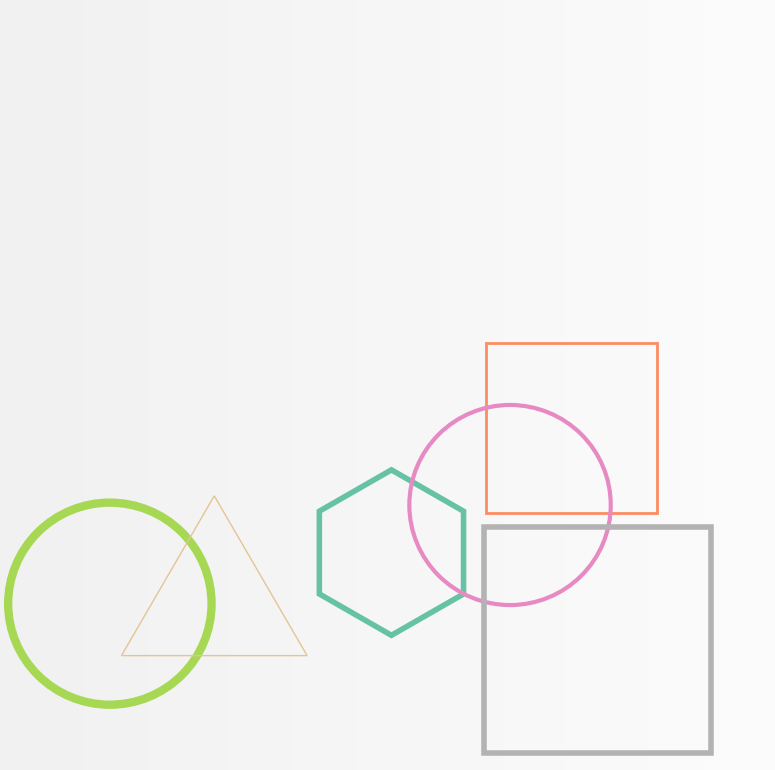[{"shape": "hexagon", "thickness": 2, "radius": 0.54, "center": [0.505, 0.282]}, {"shape": "square", "thickness": 1, "radius": 0.55, "center": [0.737, 0.444]}, {"shape": "circle", "thickness": 1.5, "radius": 0.65, "center": [0.658, 0.344]}, {"shape": "circle", "thickness": 3, "radius": 0.66, "center": [0.142, 0.216]}, {"shape": "triangle", "thickness": 0.5, "radius": 0.69, "center": [0.276, 0.218]}, {"shape": "square", "thickness": 2, "radius": 0.73, "center": [0.771, 0.169]}]